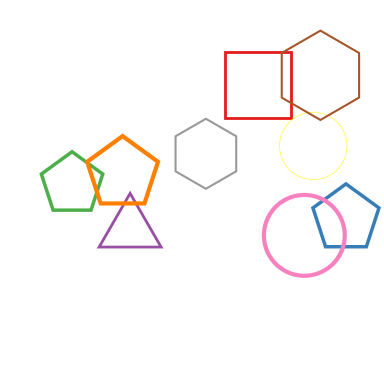[{"shape": "square", "thickness": 2, "radius": 0.43, "center": [0.67, 0.779]}, {"shape": "pentagon", "thickness": 2.5, "radius": 0.45, "center": [0.899, 0.432]}, {"shape": "pentagon", "thickness": 2.5, "radius": 0.42, "center": [0.187, 0.522]}, {"shape": "triangle", "thickness": 2, "radius": 0.46, "center": [0.338, 0.405]}, {"shape": "pentagon", "thickness": 3, "radius": 0.48, "center": [0.318, 0.55]}, {"shape": "circle", "thickness": 0.5, "radius": 0.44, "center": [0.814, 0.621]}, {"shape": "hexagon", "thickness": 1.5, "radius": 0.58, "center": [0.832, 0.804]}, {"shape": "circle", "thickness": 3, "radius": 0.52, "center": [0.79, 0.389]}, {"shape": "hexagon", "thickness": 1.5, "radius": 0.45, "center": [0.535, 0.601]}]